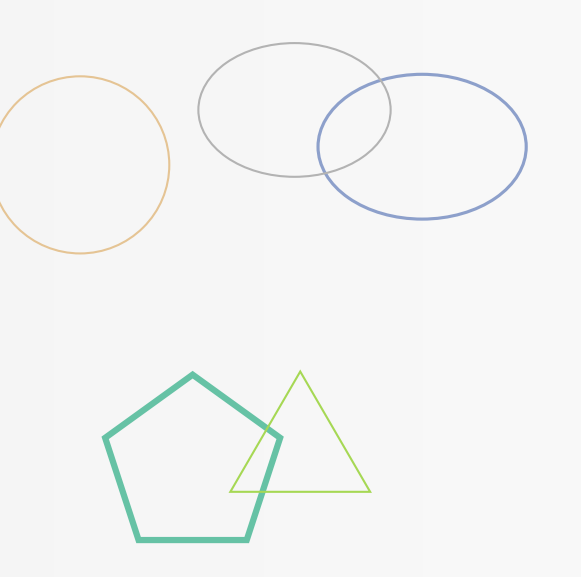[{"shape": "pentagon", "thickness": 3, "radius": 0.79, "center": [0.331, 0.192]}, {"shape": "oval", "thickness": 1.5, "radius": 0.9, "center": [0.726, 0.745]}, {"shape": "triangle", "thickness": 1, "radius": 0.69, "center": [0.517, 0.217]}, {"shape": "circle", "thickness": 1, "radius": 0.77, "center": [0.138, 0.714]}, {"shape": "oval", "thickness": 1, "radius": 0.83, "center": [0.507, 0.809]}]